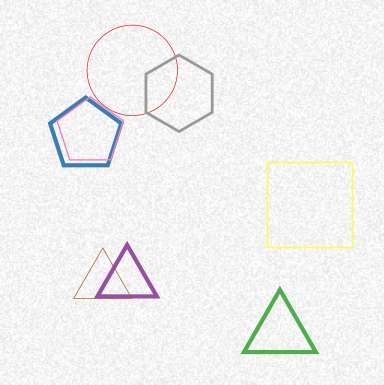[{"shape": "circle", "thickness": 0.5, "radius": 0.59, "center": [0.344, 0.817]}, {"shape": "pentagon", "thickness": 3, "radius": 0.49, "center": [0.223, 0.649]}, {"shape": "triangle", "thickness": 3, "radius": 0.54, "center": [0.727, 0.14]}, {"shape": "triangle", "thickness": 3, "radius": 0.45, "center": [0.33, 0.275]}, {"shape": "square", "thickness": 1, "radius": 0.55, "center": [0.805, 0.47]}, {"shape": "triangle", "thickness": 0.5, "radius": 0.44, "center": [0.267, 0.268]}, {"shape": "pentagon", "thickness": 1, "radius": 0.45, "center": [0.234, 0.658]}, {"shape": "hexagon", "thickness": 2, "radius": 0.5, "center": [0.465, 0.758]}]